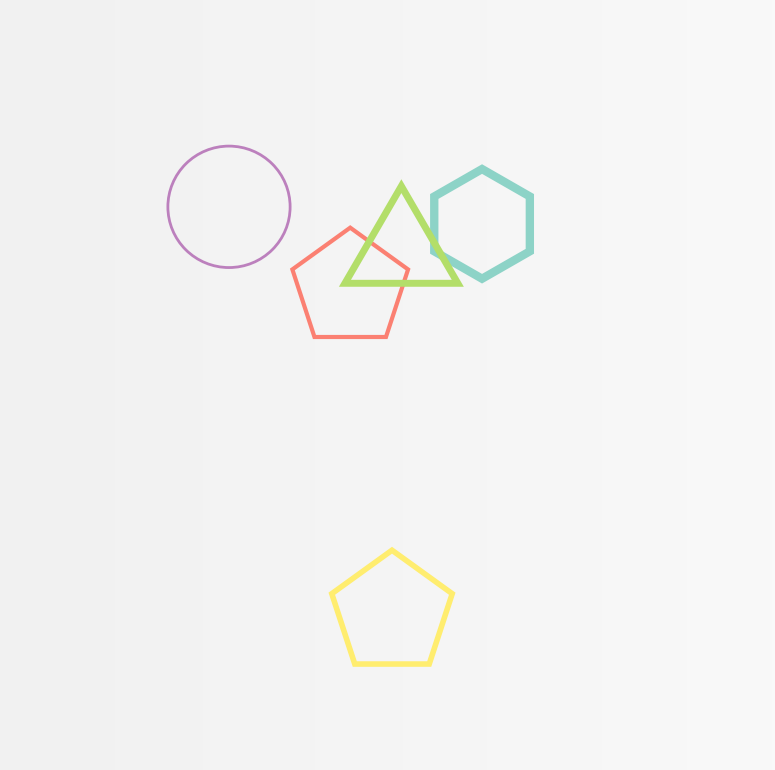[{"shape": "hexagon", "thickness": 3, "radius": 0.36, "center": [0.622, 0.709]}, {"shape": "pentagon", "thickness": 1.5, "radius": 0.39, "center": [0.452, 0.626]}, {"shape": "triangle", "thickness": 2.5, "radius": 0.42, "center": [0.518, 0.674]}, {"shape": "circle", "thickness": 1, "radius": 0.39, "center": [0.295, 0.731]}, {"shape": "pentagon", "thickness": 2, "radius": 0.41, "center": [0.506, 0.204]}]